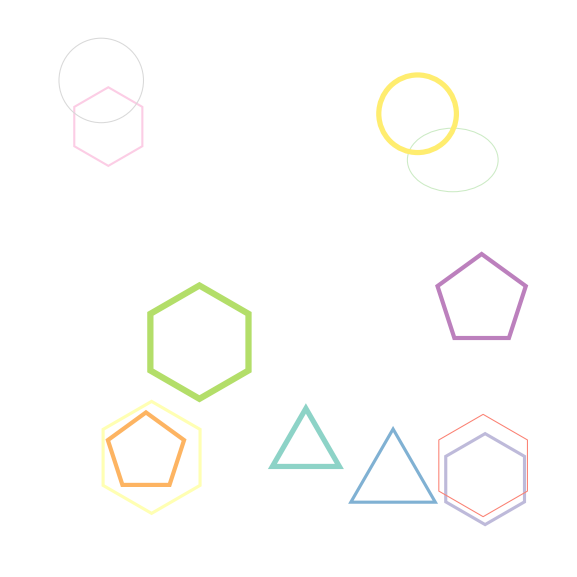[{"shape": "triangle", "thickness": 2.5, "radius": 0.33, "center": [0.53, 0.225]}, {"shape": "hexagon", "thickness": 1.5, "radius": 0.48, "center": [0.262, 0.207]}, {"shape": "hexagon", "thickness": 1.5, "radius": 0.39, "center": [0.84, 0.169]}, {"shape": "hexagon", "thickness": 0.5, "radius": 0.44, "center": [0.837, 0.193]}, {"shape": "triangle", "thickness": 1.5, "radius": 0.42, "center": [0.681, 0.172]}, {"shape": "pentagon", "thickness": 2, "radius": 0.35, "center": [0.253, 0.216]}, {"shape": "hexagon", "thickness": 3, "radius": 0.49, "center": [0.345, 0.407]}, {"shape": "hexagon", "thickness": 1, "radius": 0.34, "center": [0.188, 0.78]}, {"shape": "circle", "thickness": 0.5, "radius": 0.37, "center": [0.175, 0.86]}, {"shape": "pentagon", "thickness": 2, "radius": 0.4, "center": [0.834, 0.479]}, {"shape": "oval", "thickness": 0.5, "radius": 0.39, "center": [0.784, 0.722]}, {"shape": "circle", "thickness": 2.5, "radius": 0.34, "center": [0.723, 0.802]}]